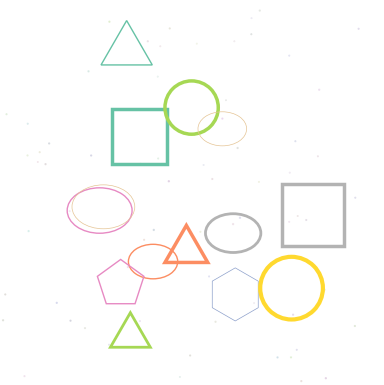[{"shape": "square", "thickness": 2.5, "radius": 0.36, "center": [0.362, 0.645]}, {"shape": "triangle", "thickness": 1, "radius": 0.38, "center": [0.329, 0.87]}, {"shape": "triangle", "thickness": 2.5, "radius": 0.32, "center": [0.484, 0.35]}, {"shape": "oval", "thickness": 1, "radius": 0.32, "center": [0.398, 0.321]}, {"shape": "hexagon", "thickness": 0.5, "radius": 0.34, "center": [0.611, 0.235]}, {"shape": "pentagon", "thickness": 1, "radius": 0.32, "center": [0.313, 0.263]}, {"shape": "oval", "thickness": 1, "radius": 0.42, "center": [0.259, 0.453]}, {"shape": "circle", "thickness": 2.5, "radius": 0.35, "center": [0.498, 0.721]}, {"shape": "triangle", "thickness": 2, "radius": 0.3, "center": [0.339, 0.128]}, {"shape": "circle", "thickness": 3, "radius": 0.41, "center": [0.757, 0.252]}, {"shape": "oval", "thickness": 0.5, "radius": 0.32, "center": [0.577, 0.665]}, {"shape": "oval", "thickness": 0.5, "radius": 0.41, "center": [0.269, 0.463]}, {"shape": "oval", "thickness": 2, "radius": 0.36, "center": [0.606, 0.395]}, {"shape": "square", "thickness": 2.5, "radius": 0.41, "center": [0.813, 0.441]}]